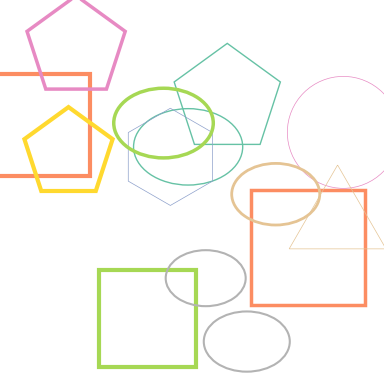[{"shape": "pentagon", "thickness": 1, "radius": 0.73, "center": [0.59, 0.742]}, {"shape": "oval", "thickness": 1, "radius": 0.71, "center": [0.489, 0.619]}, {"shape": "square", "thickness": 2.5, "radius": 0.74, "center": [0.8, 0.357]}, {"shape": "square", "thickness": 3, "radius": 0.66, "center": [0.102, 0.675]}, {"shape": "hexagon", "thickness": 0.5, "radius": 0.63, "center": [0.442, 0.593]}, {"shape": "pentagon", "thickness": 2.5, "radius": 0.67, "center": [0.198, 0.877]}, {"shape": "circle", "thickness": 0.5, "radius": 0.73, "center": [0.892, 0.656]}, {"shape": "oval", "thickness": 2.5, "radius": 0.65, "center": [0.425, 0.68]}, {"shape": "square", "thickness": 3, "radius": 0.63, "center": [0.382, 0.173]}, {"shape": "pentagon", "thickness": 3, "radius": 0.6, "center": [0.178, 0.601]}, {"shape": "oval", "thickness": 2, "radius": 0.57, "center": [0.716, 0.496]}, {"shape": "triangle", "thickness": 0.5, "radius": 0.73, "center": [0.877, 0.426]}, {"shape": "oval", "thickness": 1.5, "radius": 0.52, "center": [0.534, 0.277]}, {"shape": "oval", "thickness": 1.5, "radius": 0.56, "center": [0.641, 0.113]}]